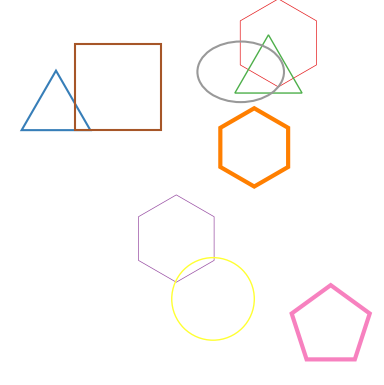[{"shape": "hexagon", "thickness": 0.5, "radius": 0.57, "center": [0.723, 0.889]}, {"shape": "triangle", "thickness": 1.5, "radius": 0.52, "center": [0.145, 0.713]}, {"shape": "triangle", "thickness": 1, "radius": 0.5, "center": [0.697, 0.809]}, {"shape": "hexagon", "thickness": 0.5, "radius": 0.57, "center": [0.458, 0.38]}, {"shape": "hexagon", "thickness": 3, "radius": 0.51, "center": [0.66, 0.617]}, {"shape": "circle", "thickness": 1, "radius": 0.54, "center": [0.553, 0.224]}, {"shape": "square", "thickness": 1.5, "radius": 0.56, "center": [0.306, 0.774]}, {"shape": "pentagon", "thickness": 3, "radius": 0.53, "center": [0.859, 0.153]}, {"shape": "oval", "thickness": 1.5, "radius": 0.56, "center": [0.625, 0.813]}]